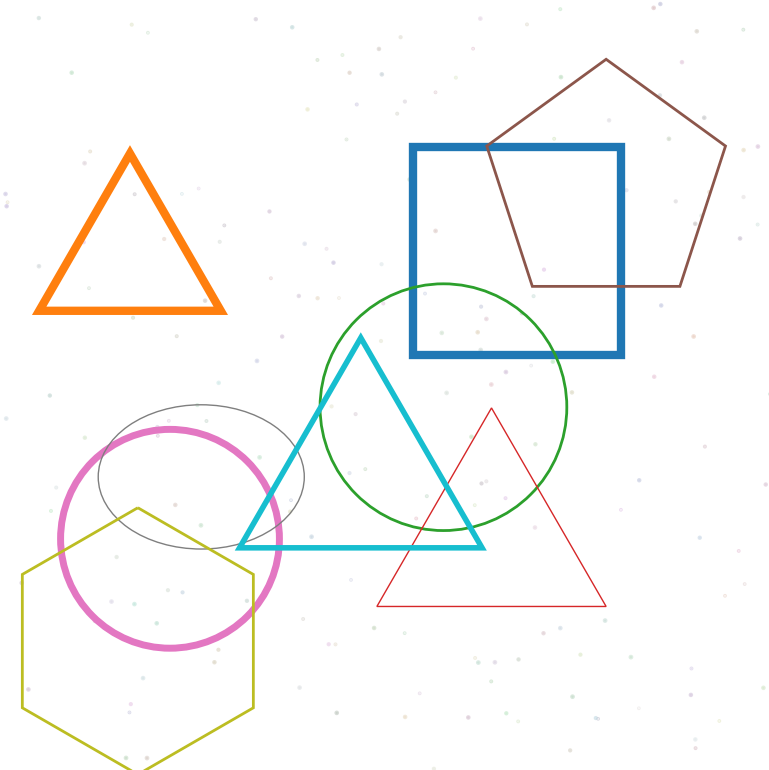[{"shape": "square", "thickness": 3, "radius": 0.67, "center": [0.671, 0.674]}, {"shape": "triangle", "thickness": 3, "radius": 0.68, "center": [0.169, 0.664]}, {"shape": "circle", "thickness": 1, "radius": 0.8, "center": [0.576, 0.471]}, {"shape": "triangle", "thickness": 0.5, "radius": 0.86, "center": [0.638, 0.298]}, {"shape": "pentagon", "thickness": 1, "radius": 0.82, "center": [0.787, 0.76]}, {"shape": "circle", "thickness": 2.5, "radius": 0.71, "center": [0.221, 0.3]}, {"shape": "oval", "thickness": 0.5, "radius": 0.67, "center": [0.261, 0.381]}, {"shape": "hexagon", "thickness": 1, "radius": 0.87, "center": [0.179, 0.167]}, {"shape": "triangle", "thickness": 2, "radius": 0.91, "center": [0.469, 0.379]}]